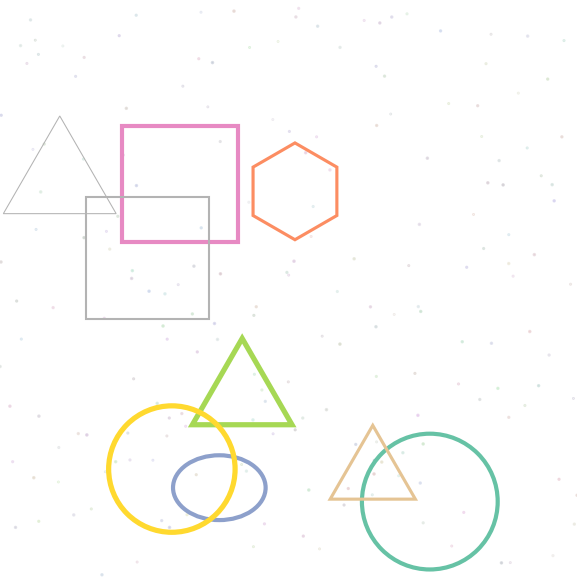[{"shape": "circle", "thickness": 2, "radius": 0.59, "center": [0.744, 0.131]}, {"shape": "hexagon", "thickness": 1.5, "radius": 0.42, "center": [0.511, 0.668]}, {"shape": "oval", "thickness": 2, "radius": 0.4, "center": [0.38, 0.155]}, {"shape": "square", "thickness": 2, "radius": 0.5, "center": [0.312, 0.681]}, {"shape": "triangle", "thickness": 2.5, "radius": 0.5, "center": [0.419, 0.313]}, {"shape": "circle", "thickness": 2.5, "radius": 0.55, "center": [0.298, 0.187]}, {"shape": "triangle", "thickness": 1.5, "radius": 0.43, "center": [0.645, 0.177]}, {"shape": "square", "thickness": 1, "radius": 0.53, "center": [0.256, 0.553]}, {"shape": "triangle", "thickness": 0.5, "radius": 0.56, "center": [0.103, 0.686]}]